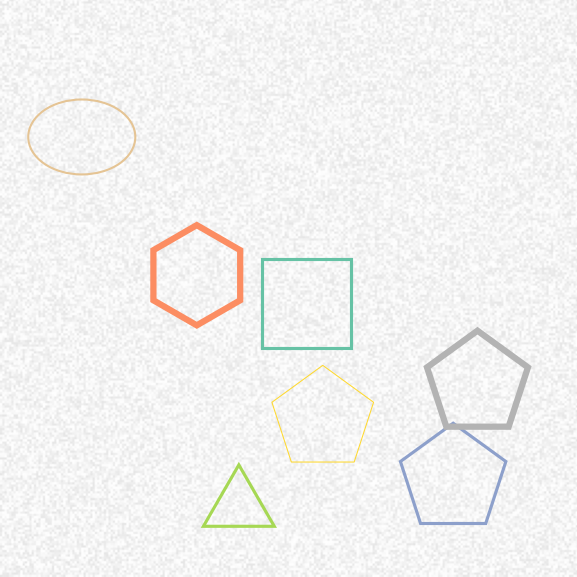[{"shape": "square", "thickness": 1.5, "radius": 0.38, "center": [0.531, 0.474]}, {"shape": "hexagon", "thickness": 3, "radius": 0.43, "center": [0.341, 0.523]}, {"shape": "pentagon", "thickness": 1.5, "radius": 0.48, "center": [0.785, 0.17]}, {"shape": "triangle", "thickness": 1.5, "radius": 0.35, "center": [0.414, 0.123]}, {"shape": "pentagon", "thickness": 0.5, "radius": 0.46, "center": [0.559, 0.274]}, {"shape": "oval", "thickness": 1, "radius": 0.46, "center": [0.142, 0.762]}, {"shape": "pentagon", "thickness": 3, "radius": 0.46, "center": [0.827, 0.335]}]